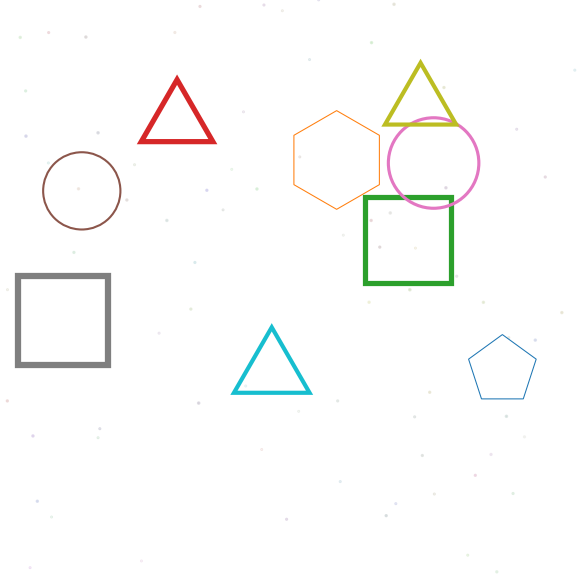[{"shape": "pentagon", "thickness": 0.5, "radius": 0.31, "center": [0.87, 0.358]}, {"shape": "hexagon", "thickness": 0.5, "radius": 0.43, "center": [0.583, 0.722]}, {"shape": "square", "thickness": 2.5, "radius": 0.37, "center": [0.707, 0.583]}, {"shape": "triangle", "thickness": 2.5, "radius": 0.36, "center": [0.307, 0.79]}, {"shape": "circle", "thickness": 1, "radius": 0.33, "center": [0.142, 0.669]}, {"shape": "circle", "thickness": 1.5, "radius": 0.39, "center": [0.751, 0.717]}, {"shape": "square", "thickness": 3, "radius": 0.39, "center": [0.109, 0.444]}, {"shape": "triangle", "thickness": 2, "radius": 0.36, "center": [0.728, 0.819]}, {"shape": "triangle", "thickness": 2, "radius": 0.38, "center": [0.471, 0.357]}]